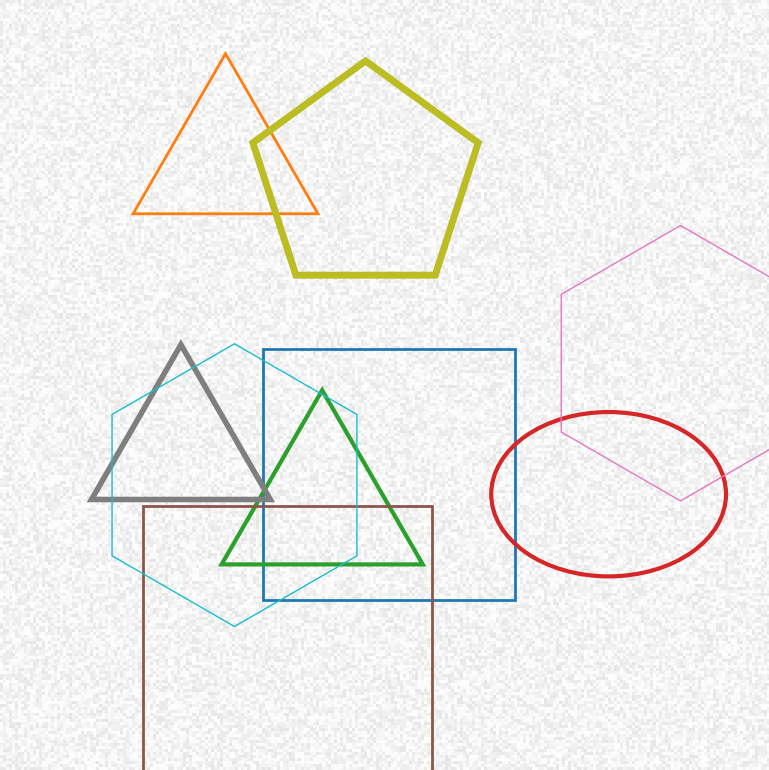[{"shape": "square", "thickness": 1, "radius": 0.82, "center": [0.505, 0.384]}, {"shape": "triangle", "thickness": 1, "radius": 0.69, "center": [0.293, 0.792]}, {"shape": "triangle", "thickness": 1.5, "radius": 0.75, "center": [0.418, 0.342]}, {"shape": "oval", "thickness": 1.5, "radius": 0.76, "center": [0.79, 0.358]}, {"shape": "square", "thickness": 1, "radius": 0.94, "center": [0.373, 0.155]}, {"shape": "hexagon", "thickness": 0.5, "radius": 0.89, "center": [0.884, 0.528]}, {"shape": "triangle", "thickness": 2, "radius": 0.67, "center": [0.235, 0.418]}, {"shape": "pentagon", "thickness": 2.5, "radius": 0.77, "center": [0.475, 0.767]}, {"shape": "hexagon", "thickness": 0.5, "radius": 0.92, "center": [0.305, 0.37]}]